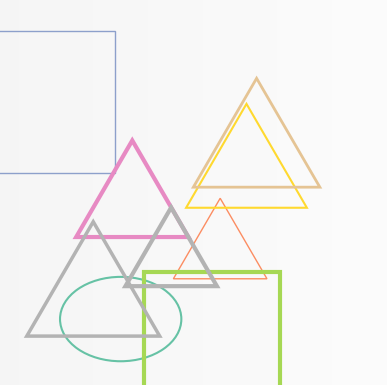[{"shape": "oval", "thickness": 1.5, "radius": 0.78, "center": [0.311, 0.171]}, {"shape": "triangle", "thickness": 1, "radius": 0.7, "center": [0.568, 0.346]}, {"shape": "square", "thickness": 1, "radius": 0.92, "center": [0.112, 0.735]}, {"shape": "triangle", "thickness": 3, "radius": 0.84, "center": [0.341, 0.468]}, {"shape": "square", "thickness": 3, "radius": 0.88, "center": [0.547, 0.118]}, {"shape": "triangle", "thickness": 1.5, "radius": 0.9, "center": [0.636, 0.55]}, {"shape": "triangle", "thickness": 2, "radius": 0.94, "center": [0.662, 0.608]}, {"shape": "triangle", "thickness": 2.5, "radius": 0.99, "center": [0.241, 0.226]}, {"shape": "triangle", "thickness": 3, "radius": 0.68, "center": [0.442, 0.325]}]